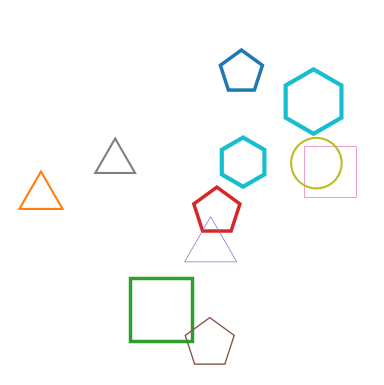[{"shape": "pentagon", "thickness": 2.5, "radius": 0.29, "center": [0.627, 0.813]}, {"shape": "triangle", "thickness": 1.5, "radius": 0.32, "center": [0.106, 0.49]}, {"shape": "square", "thickness": 2.5, "radius": 0.41, "center": [0.419, 0.196]}, {"shape": "pentagon", "thickness": 2.5, "radius": 0.31, "center": [0.563, 0.451]}, {"shape": "triangle", "thickness": 0.5, "radius": 0.39, "center": [0.547, 0.359]}, {"shape": "pentagon", "thickness": 1, "radius": 0.33, "center": [0.545, 0.108]}, {"shape": "square", "thickness": 0.5, "radius": 0.34, "center": [0.857, 0.555]}, {"shape": "triangle", "thickness": 1.5, "radius": 0.3, "center": [0.299, 0.581]}, {"shape": "circle", "thickness": 1.5, "radius": 0.33, "center": [0.822, 0.576]}, {"shape": "hexagon", "thickness": 3, "radius": 0.32, "center": [0.631, 0.579]}, {"shape": "hexagon", "thickness": 3, "radius": 0.42, "center": [0.814, 0.736]}]